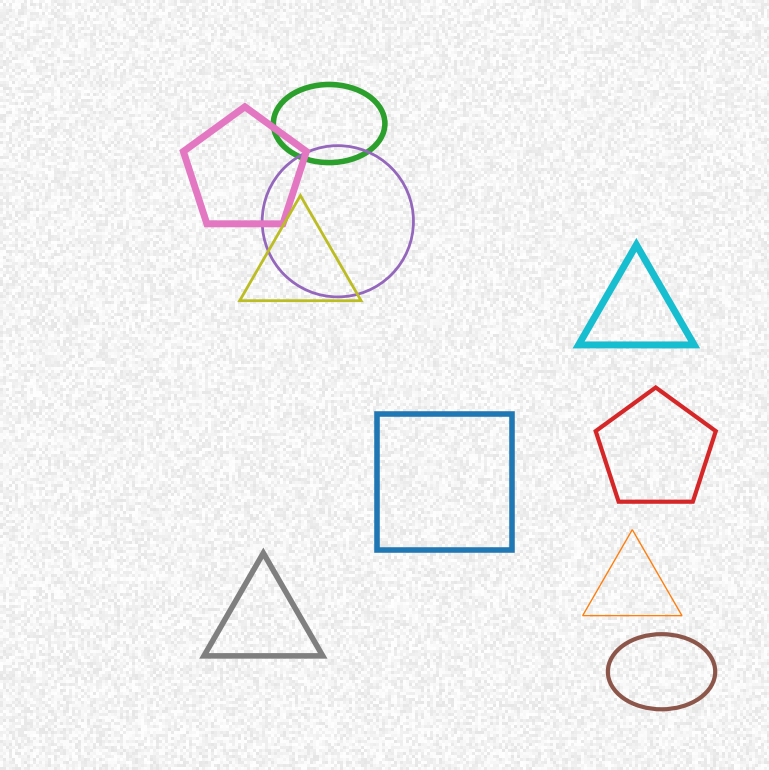[{"shape": "square", "thickness": 2, "radius": 0.44, "center": [0.577, 0.375]}, {"shape": "triangle", "thickness": 0.5, "radius": 0.37, "center": [0.821, 0.238]}, {"shape": "oval", "thickness": 2, "radius": 0.36, "center": [0.427, 0.84]}, {"shape": "pentagon", "thickness": 1.5, "radius": 0.41, "center": [0.852, 0.415]}, {"shape": "circle", "thickness": 1, "radius": 0.49, "center": [0.439, 0.713]}, {"shape": "oval", "thickness": 1.5, "radius": 0.35, "center": [0.859, 0.128]}, {"shape": "pentagon", "thickness": 2.5, "radius": 0.42, "center": [0.318, 0.777]}, {"shape": "triangle", "thickness": 2, "radius": 0.45, "center": [0.342, 0.193]}, {"shape": "triangle", "thickness": 1, "radius": 0.46, "center": [0.39, 0.655]}, {"shape": "triangle", "thickness": 2.5, "radius": 0.43, "center": [0.826, 0.595]}]